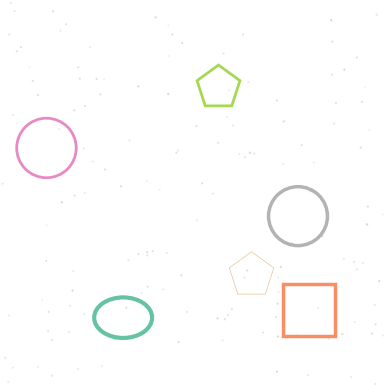[{"shape": "oval", "thickness": 3, "radius": 0.38, "center": [0.32, 0.175]}, {"shape": "square", "thickness": 2.5, "radius": 0.34, "center": [0.803, 0.194]}, {"shape": "circle", "thickness": 2, "radius": 0.39, "center": [0.121, 0.616]}, {"shape": "pentagon", "thickness": 2, "radius": 0.29, "center": [0.568, 0.772]}, {"shape": "pentagon", "thickness": 0.5, "radius": 0.3, "center": [0.653, 0.285]}, {"shape": "circle", "thickness": 2.5, "radius": 0.38, "center": [0.774, 0.439]}]